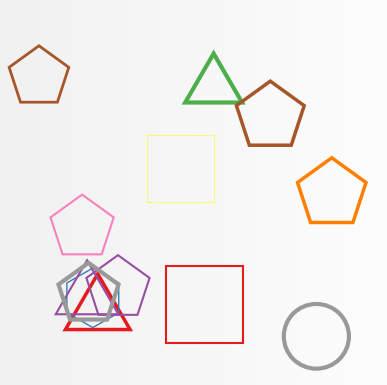[{"shape": "triangle", "thickness": 2.5, "radius": 0.48, "center": [0.252, 0.192]}, {"shape": "square", "thickness": 1.5, "radius": 0.5, "center": [0.528, 0.209]}, {"shape": "hexagon", "thickness": 1, "radius": 0.39, "center": [0.239, 0.226]}, {"shape": "triangle", "thickness": 3, "radius": 0.42, "center": [0.551, 0.776]}, {"shape": "pentagon", "thickness": 1.5, "radius": 0.43, "center": [0.304, 0.252]}, {"shape": "triangle", "thickness": 1.5, "radius": 0.47, "center": [0.225, 0.23]}, {"shape": "pentagon", "thickness": 2.5, "radius": 0.46, "center": [0.856, 0.497]}, {"shape": "square", "thickness": 0.5, "radius": 0.43, "center": [0.467, 0.562]}, {"shape": "pentagon", "thickness": 2.5, "radius": 0.46, "center": [0.698, 0.697]}, {"shape": "pentagon", "thickness": 2, "radius": 0.4, "center": [0.101, 0.8]}, {"shape": "pentagon", "thickness": 1.5, "radius": 0.43, "center": [0.212, 0.409]}, {"shape": "circle", "thickness": 3, "radius": 0.42, "center": [0.816, 0.126]}, {"shape": "pentagon", "thickness": 3, "radius": 0.41, "center": [0.228, 0.236]}]